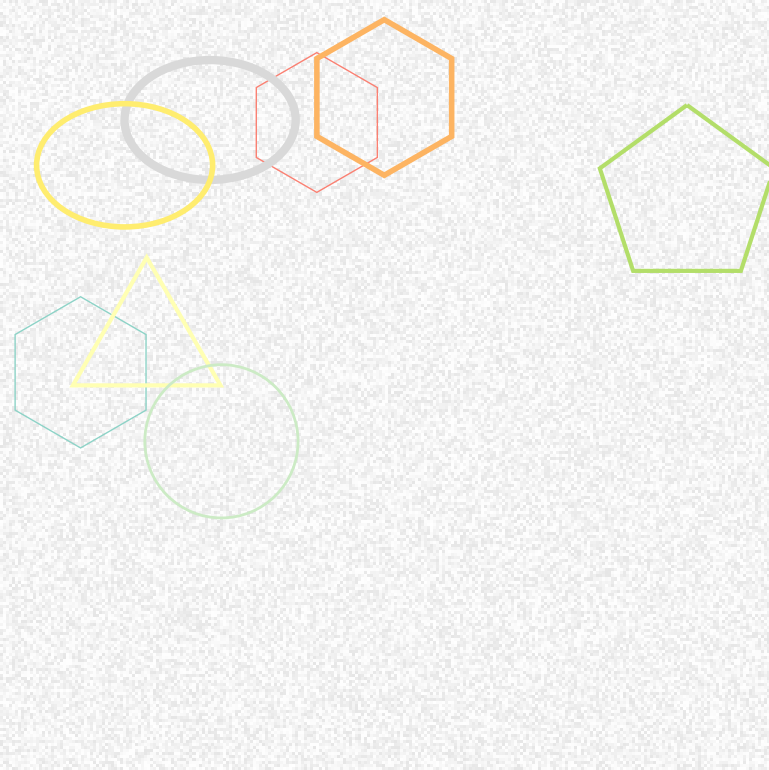[{"shape": "hexagon", "thickness": 0.5, "radius": 0.49, "center": [0.105, 0.516]}, {"shape": "triangle", "thickness": 1.5, "radius": 0.55, "center": [0.191, 0.555]}, {"shape": "hexagon", "thickness": 0.5, "radius": 0.45, "center": [0.411, 0.841]}, {"shape": "hexagon", "thickness": 2, "radius": 0.51, "center": [0.499, 0.873]}, {"shape": "pentagon", "thickness": 1.5, "radius": 0.6, "center": [0.892, 0.745]}, {"shape": "oval", "thickness": 3, "radius": 0.56, "center": [0.273, 0.844]}, {"shape": "circle", "thickness": 1, "radius": 0.5, "center": [0.288, 0.427]}, {"shape": "oval", "thickness": 2, "radius": 0.57, "center": [0.162, 0.785]}]